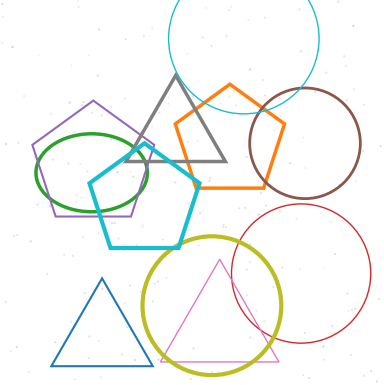[{"shape": "triangle", "thickness": 1.5, "radius": 0.76, "center": [0.265, 0.125]}, {"shape": "pentagon", "thickness": 2.5, "radius": 0.75, "center": [0.597, 0.632]}, {"shape": "oval", "thickness": 2.5, "radius": 0.72, "center": [0.238, 0.551]}, {"shape": "circle", "thickness": 1, "radius": 0.9, "center": [0.782, 0.29]}, {"shape": "pentagon", "thickness": 1.5, "radius": 0.83, "center": [0.242, 0.572]}, {"shape": "circle", "thickness": 2, "radius": 0.72, "center": [0.792, 0.628]}, {"shape": "triangle", "thickness": 1, "radius": 0.89, "center": [0.571, 0.149]}, {"shape": "triangle", "thickness": 2.5, "radius": 0.75, "center": [0.456, 0.655]}, {"shape": "circle", "thickness": 3, "radius": 0.9, "center": [0.55, 0.206]}, {"shape": "circle", "thickness": 1, "radius": 0.98, "center": [0.633, 0.9]}, {"shape": "pentagon", "thickness": 3, "radius": 0.75, "center": [0.375, 0.477]}]